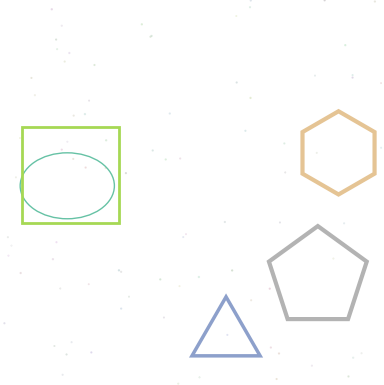[{"shape": "oval", "thickness": 1, "radius": 0.61, "center": [0.175, 0.517]}, {"shape": "triangle", "thickness": 2.5, "radius": 0.51, "center": [0.587, 0.127]}, {"shape": "square", "thickness": 2, "radius": 0.63, "center": [0.182, 0.545]}, {"shape": "hexagon", "thickness": 3, "radius": 0.54, "center": [0.879, 0.603]}, {"shape": "pentagon", "thickness": 3, "radius": 0.67, "center": [0.826, 0.279]}]